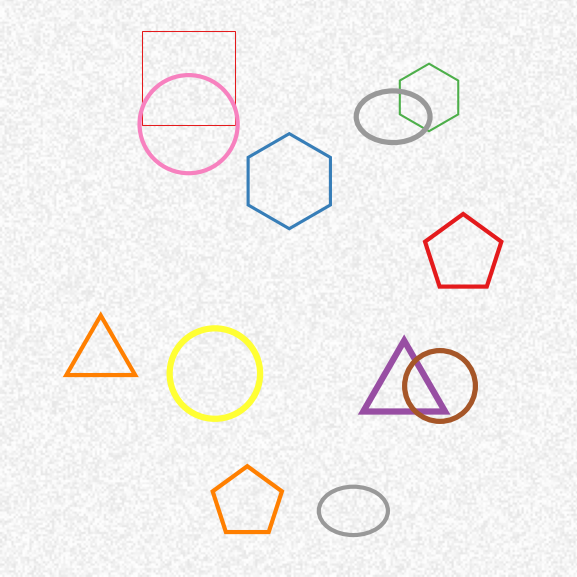[{"shape": "pentagon", "thickness": 2, "radius": 0.35, "center": [0.802, 0.559]}, {"shape": "square", "thickness": 0.5, "radius": 0.41, "center": [0.327, 0.864]}, {"shape": "hexagon", "thickness": 1.5, "radius": 0.41, "center": [0.501, 0.685]}, {"shape": "hexagon", "thickness": 1, "radius": 0.29, "center": [0.743, 0.83]}, {"shape": "triangle", "thickness": 3, "radius": 0.41, "center": [0.7, 0.327]}, {"shape": "triangle", "thickness": 2, "radius": 0.34, "center": [0.174, 0.384]}, {"shape": "pentagon", "thickness": 2, "radius": 0.32, "center": [0.428, 0.129]}, {"shape": "circle", "thickness": 3, "radius": 0.39, "center": [0.372, 0.352]}, {"shape": "circle", "thickness": 2.5, "radius": 0.31, "center": [0.762, 0.331]}, {"shape": "circle", "thickness": 2, "radius": 0.42, "center": [0.327, 0.784]}, {"shape": "oval", "thickness": 2.5, "radius": 0.32, "center": [0.681, 0.797]}, {"shape": "oval", "thickness": 2, "radius": 0.3, "center": [0.612, 0.114]}]